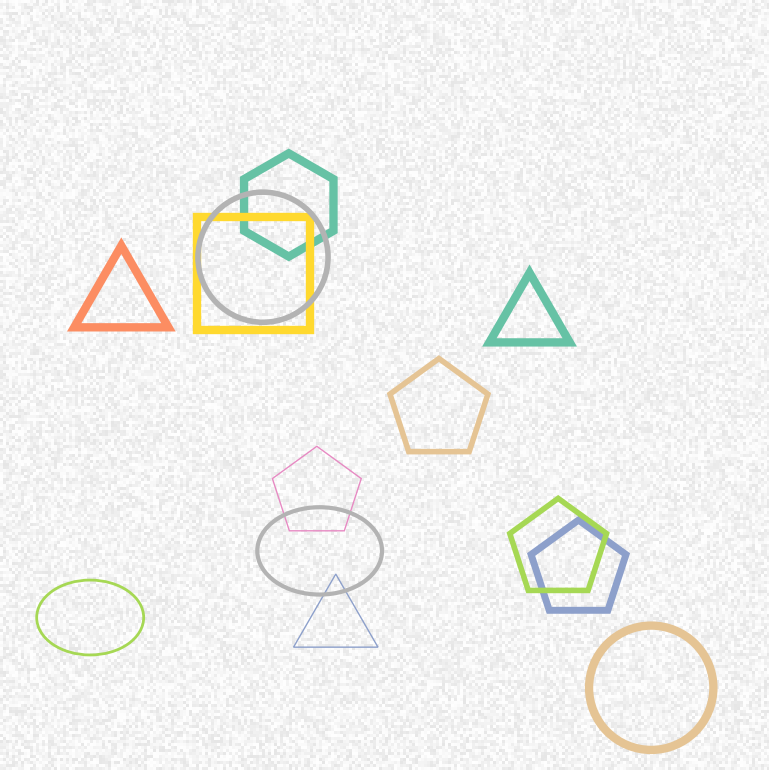[{"shape": "hexagon", "thickness": 3, "radius": 0.34, "center": [0.375, 0.734]}, {"shape": "triangle", "thickness": 3, "radius": 0.3, "center": [0.688, 0.585]}, {"shape": "triangle", "thickness": 3, "radius": 0.35, "center": [0.158, 0.61]}, {"shape": "triangle", "thickness": 0.5, "radius": 0.32, "center": [0.436, 0.191]}, {"shape": "pentagon", "thickness": 2.5, "radius": 0.32, "center": [0.751, 0.26]}, {"shape": "pentagon", "thickness": 0.5, "radius": 0.3, "center": [0.411, 0.36]}, {"shape": "pentagon", "thickness": 2, "radius": 0.33, "center": [0.725, 0.287]}, {"shape": "oval", "thickness": 1, "radius": 0.35, "center": [0.117, 0.198]}, {"shape": "square", "thickness": 3, "radius": 0.37, "center": [0.329, 0.645]}, {"shape": "circle", "thickness": 3, "radius": 0.4, "center": [0.846, 0.107]}, {"shape": "pentagon", "thickness": 2, "radius": 0.33, "center": [0.57, 0.468]}, {"shape": "oval", "thickness": 1.5, "radius": 0.41, "center": [0.415, 0.285]}, {"shape": "circle", "thickness": 2, "radius": 0.42, "center": [0.342, 0.666]}]